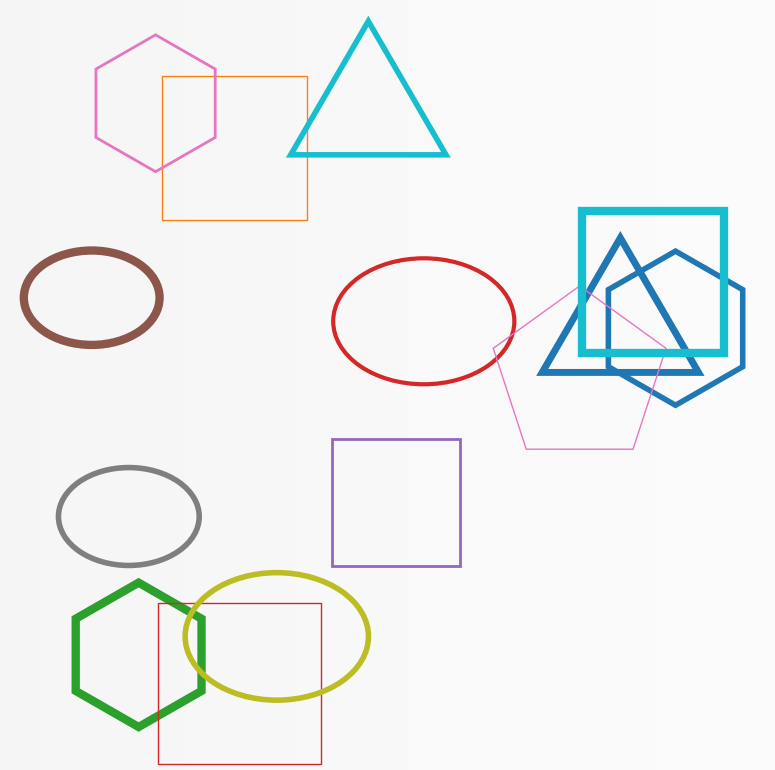[{"shape": "hexagon", "thickness": 2, "radius": 0.5, "center": [0.872, 0.574]}, {"shape": "triangle", "thickness": 2.5, "radius": 0.58, "center": [0.8, 0.575]}, {"shape": "square", "thickness": 0.5, "radius": 0.47, "center": [0.302, 0.808]}, {"shape": "hexagon", "thickness": 3, "radius": 0.47, "center": [0.179, 0.15]}, {"shape": "oval", "thickness": 1.5, "radius": 0.58, "center": [0.547, 0.583]}, {"shape": "square", "thickness": 0.5, "radius": 0.53, "center": [0.309, 0.112]}, {"shape": "square", "thickness": 1, "radius": 0.41, "center": [0.511, 0.347]}, {"shape": "oval", "thickness": 3, "radius": 0.44, "center": [0.118, 0.613]}, {"shape": "pentagon", "thickness": 0.5, "radius": 0.59, "center": [0.748, 0.511]}, {"shape": "hexagon", "thickness": 1, "radius": 0.44, "center": [0.201, 0.866]}, {"shape": "oval", "thickness": 2, "radius": 0.45, "center": [0.166, 0.329]}, {"shape": "oval", "thickness": 2, "radius": 0.59, "center": [0.357, 0.174]}, {"shape": "square", "thickness": 3, "radius": 0.46, "center": [0.843, 0.634]}, {"shape": "triangle", "thickness": 2, "radius": 0.58, "center": [0.475, 0.857]}]